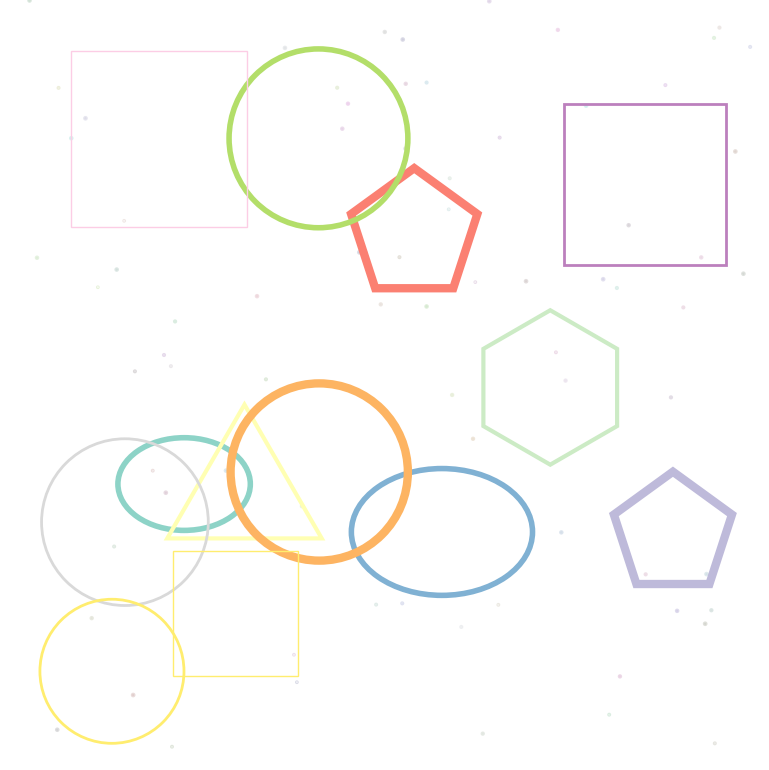[{"shape": "oval", "thickness": 2, "radius": 0.43, "center": [0.239, 0.371]}, {"shape": "triangle", "thickness": 1.5, "radius": 0.58, "center": [0.318, 0.359]}, {"shape": "pentagon", "thickness": 3, "radius": 0.4, "center": [0.874, 0.307]}, {"shape": "pentagon", "thickness": 3, "radius": 0.43, "center": [0.538, 0.695]}, {"shape": "oval", "thickness": 2, "radius": 0.59, "center": [0.574, 0.309]}, {"shape": "circle", "thickness": 3, "radius": 0.58, "center": [0.415, 0.387]}, {"shape": "circle", "thickness": 2, "radius": 0.58, "center": [0.414, 0.82]}, {"shape": "square", "thickness": 0.5, "radius": 0.57, "center": [0.206, 0.819]}, {"shape": "circle", "thickness": 1, "radius": 0.54, "center": [0.162, 0.322]}, {"shape": "square", "thickness": 1, "radius": 0.52, "center": [0.838, 0.761]}, {"shape": "hexagon", "thickness": 1.5, "radius": 0.5, "center": [0.715, 0.497]}, {"shape": "circle", "thickness": 1, "radius": 0.47, "center": [0.145, 0.128]}, {"shape": "square", "thickness": 0.5, "radius": 0.41, "center": [0.305, 0.203]}]